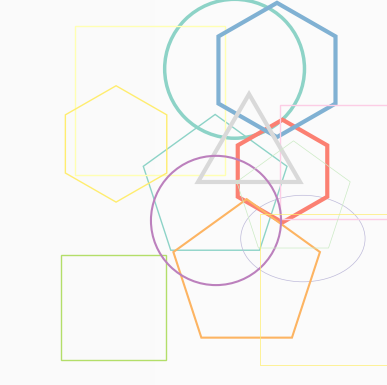[{"shape": "circle", "thickness": 2.5, "radius": 0.9, "center": [0.605, 0.821]}, {"shape": "pentagon", "thickness": 1, "radius": 0.97, "center": [0.555, 0.508]}, {"shape": "square", "thickness": 1, "radius": 0.97, "center": [0.388, 0.738]}, {"shape": "oval", "thickness": 0.5, "radius": 0.8, "center": [0.782, 0.38]}, {"shape": "hexagon", "thickness": 3, "radius": 0.67, "center": [0.729, 0.556]}, {"shape": "hexagon", "thickness": 3, "radius": 0.87, "center": [0.715, 0.818]}, {"shape": "pentagon", "thickness": 1.5, "radius": 0.99, "center": [0.637, 0.284]}, {"shape": "square", "thickness": 1, "radius": 0.68, "center": [0.293, 0.201]}, {"shape": "square", "thickness": 1, "radius": 0.74, "center": [0.871, 0.579]}, {"shape": "triangle", "thickness": 3, "radius": 0.76, "center": [0.643, 0.603]}, {"shape": "circle", "thickness": 1.5, "radius": 0.84, "center": [0.557, 0.427]}, {"shape": "pentagon", "thickness": 0.5, "radius": 0.77, "center": [0.757, 0.48]}, {"shape": "hexagon", "thickness": 1, "radius": 0.76, "center": [0.3, 0.626]}, {"shape": "square", "thickness": 0.5, "radius": 0.98, "center": [0.865, 0.248]}]